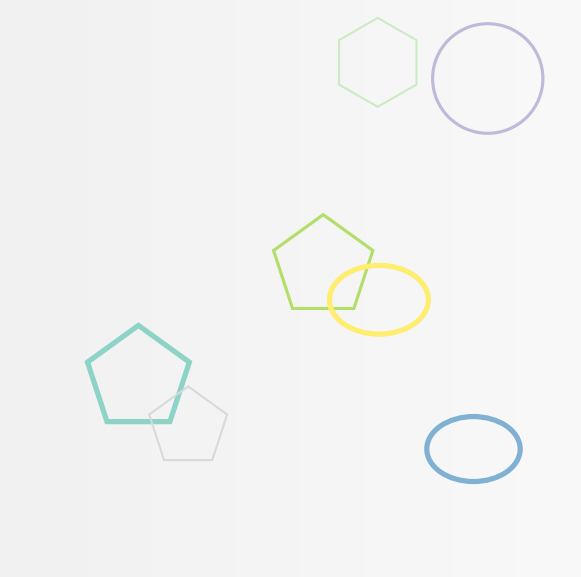[{"shape": "pentagon", "thickness": 2.5, "radius": 0.46, "center": [0.238, 0.344]}, {"shape": "circle", "thickness": 1.5, "radius": 0.47, "center": [0.839, 0.863]}, {"shape": "oval", "thickness": 2.5, "radius": 0.4, "center": [0.815, 0.222]}, {"shape": "pentagon", "thickness": 1.5, "radius": 0.45, "center": [0.556, 0.538]}, {"shape": "pentagon", "thickness": 1, "radius": 0.35, "center": [0.324, 0.26]}, {"shape": "hexagon", "thickness": 1, "radius": 0.38, "center": [0.65, 0.891]}, {"shape": "oval", "thickness": 2.5, "radius": 0.43, "center": [0.652, 0.48]}]